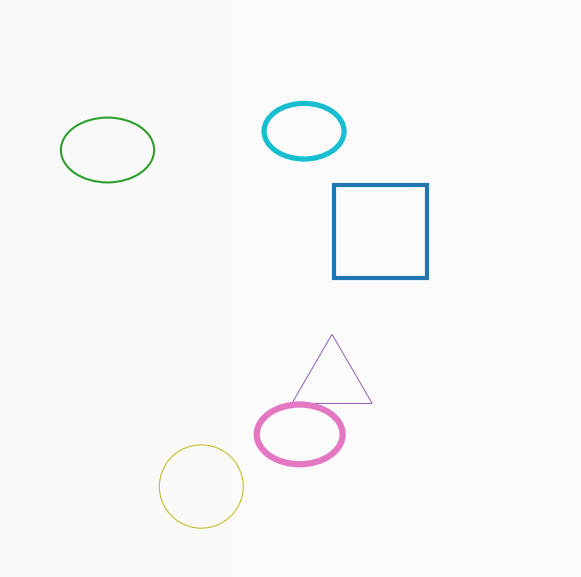[{"shape": "square", "thickness": 2, "radius": 0.4, "center": [0.655, 0.598]}, {"shape": "oval", "thickness": 1, "radius": 0.4, "center": [0.185, 0.739]}, {"shape": "triangle", "thickness": 0.5, "radius": 0.4, "center": [0.571, 0.34]}, {"shape": "oval", "thickness": 3, "radius": 0.37, "center": [0.516, 0.247]}, {"shape": "circle", "thickness": 0.5, "radius": 0.36, "center": [0.346, 0.157]}, {"shape": "oval", "thickness": 2.5, "radius": 0.34, "center": [0.523, 0.772]}]